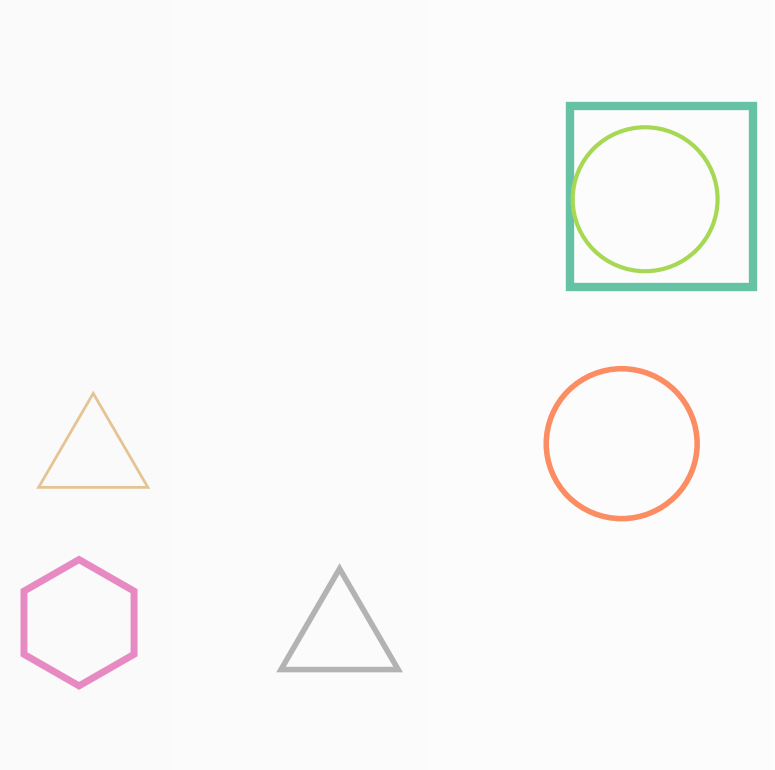[{"shape": "square", "thickness": 3, "radius": 0.59, "center": [0.854, 0.745]}, {"shape": "circle", "thickness": 2, "radius": 0.49, "center": [0.802, 0.424]}, {"shape": "hexagon", "thickness": 2.5, "radius": 0.41, "center": [0.102, 0.191]}, {"shape": "circle", "thickness": 1.5, "radius": 0.47, "center": [0.832, 0.741]}, {"shape": "triangle", "thickness": 1, "radius": 0.41, "center": [0.12, 0.408]}, {"shape": "triangle", "thickness": 2, "radius": 0.44, "center": [0.438, 0.174]}]